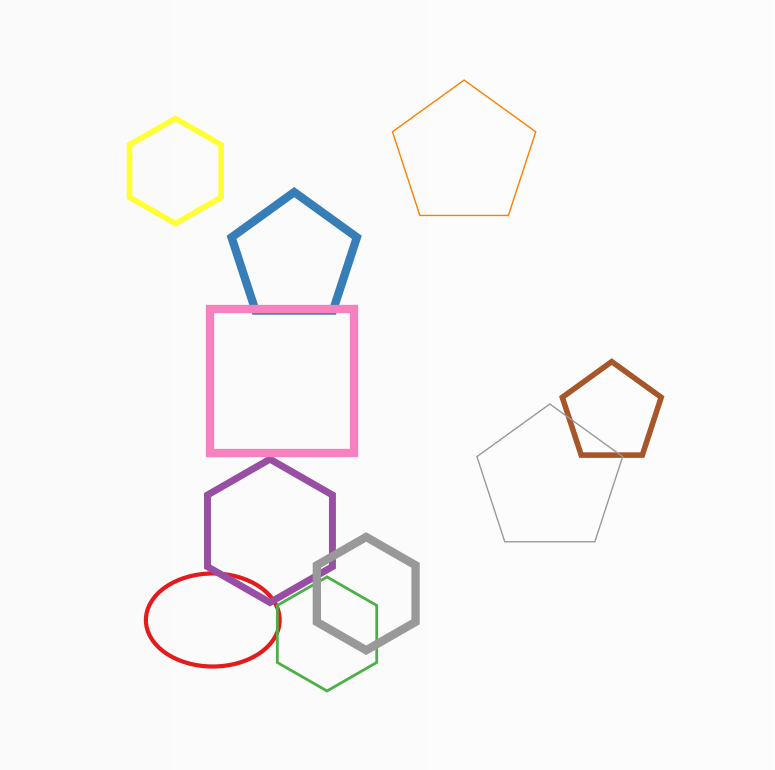[{"shape": "oval", "thickness": 1.5, "radius": 0.43, "center": [0.275, 0.195]}, {"shape": "pentagon", "thickness": 3, "radius": 0.43, "center": [0.38, 0.665]}, {"shape": "hexagon", "thickness": 1, "radius": 0.37, "center": [0.422, 0.177]}, {"shape": "hexagon", "thickness": 2.5, "radius": 0.47, "center": [0.348, 0.311]}, {"shape": "pentagon", "thickness": 0.5, "radius": 0.49, "center": [0.599, 0.799]}, {"shape": "hexagon", "thickness": 2, "radius": 0.34, "center": [0.226, 0.778]}, {"shape": "pentagon", "thickness": 2, "radius": 0.34, "center": [0.789, 0.463]}, {"shape": "square", "thickness": 3, "radius": 0.47, "center": [0.364, 0.505]}, {"shape": "pentagon", "thickness": 0.5, "radius": 0.49, "center": [0.709, 0.376]}, {"shape": "hexagon", "thickness": 3, "radius": 0.37, "center": [0.473, 0.229]}]